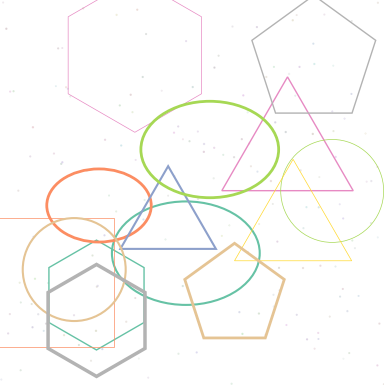[{"shape": "hexagon", "thickness": 1, "radius": 0.71, "center": [0.251, 0.234]}, {"shape": "oval", "thickness": 1.5, "radius": 0.96, "center": [0.483, 0.342]}, {"shape": "square", "thickness": 0.5, "radius": 0.84, "center": [0.129, 0.266]}, {"shape": "oval", "thickness": 2, "radius": 0.68, "center": [0.257, 0.466]}, {"shape": "triangle", "thickness": 1.5, "radius": 0.72, "center": [0.437, 0.425]}, {"shape": "hexagon", "thickness": 0.5, "radius": 1.0, "center": [0.35, 0.856]}, {"shape": "triangle", "thickness": 1, "radius": 0.98, "center": [0.747, 0.603]}, {"shape": "circle", "thickness": 0.5, "radius": 0.67, "center": [0.863, 0.504]}, {"shape": "oval", "thickness": 2, "radius": 0.89, "center": [0.545, 0.612]}, {"shape": "triangle", "thickness": 0.5, "radius": 0.88, "center": [0.761, 0.411]}, {"shape": "circle", "thickness": 1.5, "radius": 0.67, "center": [0.193, 0.3]}, {"shape": "pentagon", "thickness": 2, "radius": 0.68, "center": [0.609, 0.232]}, {"shape": "pentagon", "thickness": 1, "radius": 0.85, "center": [0.815, 0.843]}, {"shape": "hexagon", "thickness": 2.5, "radius": 0.73, "center": [0.251, 0.168]}]